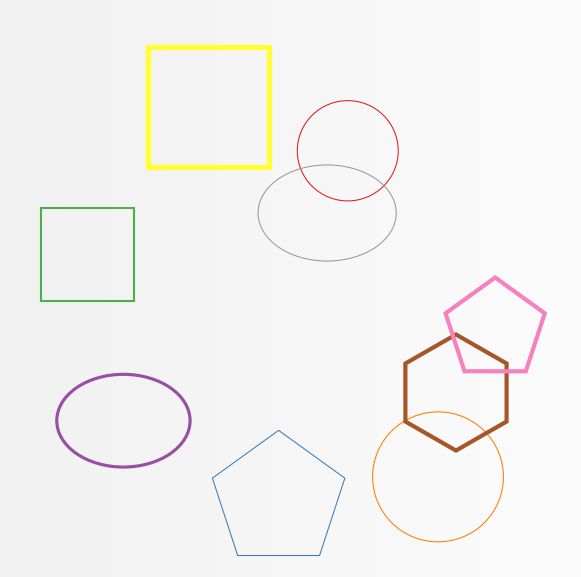[{"shape": "circle", "thickness": 0.5, "radius": 0.43, "center": [0.598, 0.738]}, {"shape": "pentagon", "thickness": 0.5, "radius": 0.6, "center": [0.479, 0.134]}, {"shape": "square", "thickness": 1, "radius": 0.4, "center": [0.151, 0.559]}, {"shape": "oval", "thickness": 1.5, "radius": 0.57, "center": [0.212, 0.271]}, {"shape": "circle", "thickness": 0.5, "radius": 0.56, "center": [0.754, 0.173]}, {"shape": "square", "thickness": 2.5, "radius": 0.52, "center": [0.359, 0.814]}, {"shape": "hexagon", "thickness": 2, "radius": 0.5, "center": [0.784, 0.319]}, {"shape": "pentagon", "thickness": 2, "radius": 0.45, "center": [0.852, 0.429]}, {"shape": "oval", "thickness": 0.5, "radius": 0.59, "center": [0.563, 0.63]}]